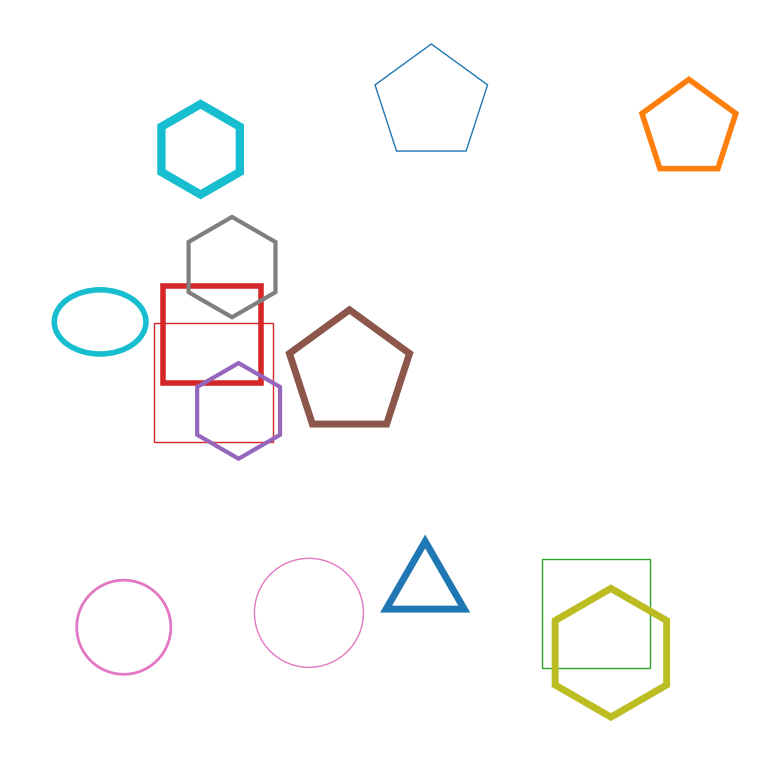[{"shape": "pentagon", "thickness": 0.5, "radius": 0.38, "center": [0.56, 0.866]}, {"shape": "triangle", "thickness": 2.5, "radius": 0.29, "center": [0.552, 0.238]}, {"shape": "pentagon", "thickness": 2, "radius": 0.32, "center": [0.895, 0.833]}, {"shape": "square", "thickness": 0.5, "radius": 0.35, "center": [0.774, 0.203]}, {"shape": "square", "thickness": 0.5, "radius": 0.39, "center": [0.278, 0.503]}, {"shape": "square", "thickness": 2, "radius": 0.32, "center": [0.275, 0.566]}, {"shape": "hexagon", "thickness": 1.5, "radius": 0.31, "center": [0.31, 0.466]}, {"shape": "pentagon", "thickness": 2.5, "radius": 0.41, "center": [0.454, 0.516]}, {"shape": "circle", "thickness": 1, "radius": 0.31, "center": [0.161, 0.185]}, {"shape": "circle", "thickness": 0.5, "radius": 0.35, "center": [0.401, 0.204]}, {"shape": "hexagon", "thickness": 1.5, "radius": 0.33, "center": [0.301, 0.653]}, {"shape": "hexagon", "thickness": 2.5, "radius": 0.42, "center": [0.793, 0.152]}, {"shape": "hexagon", "thickness": 3, "radius": 0.29, "center": [0.261, 0.806]}, {"shape": "oval", "thickness": 2, "radius": 0.3, "center": [0.13, 0.582]}]